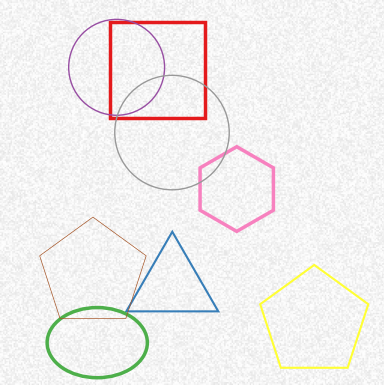[{"shape": "square", "thickness": 2.5, "radius": 0.62, "center": [0.409, 0.818]}, {"shape": "triangle", "thickness": 1.5, "radius": 0.69, "center": [0.448, 0.26]}, {"shape": "oval", "thickness": 2.5, "radius": 0.65, "center": [0.253, 0.11]}, {"shape": "circle", "thickness": 1, "radius": 0.62, "center": [0.303, 0.825]}, {"shape": "pentagon", "thickness": 1.5, "radius": 0.74, "center": [0.816, 0.164]}, {"shape": "pentagon", "thickness": 0.5, "radius": 0.73, "center": [0.241, 0.291]}, {"shape": "hexagon", "thickness": 2.5, "radius": 0.55, "center": [0.615, 0.509]}, {"shape": "circle", "thickness": 1, "radius": 0.74, "center": [0.447, 0.656]}]